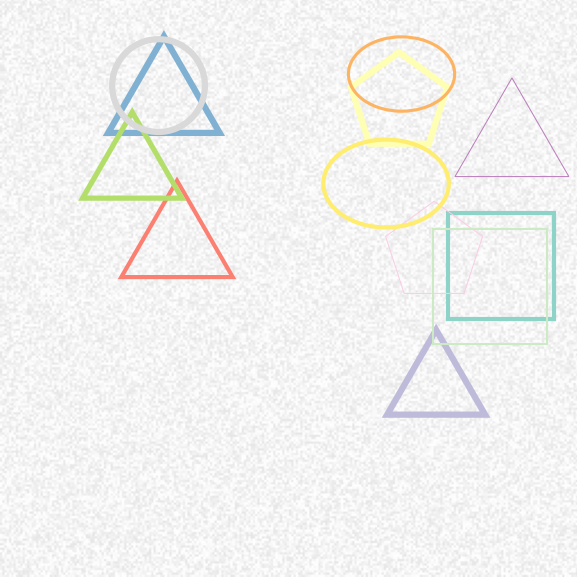[{"shape": "square", "thickness": 2, "radius": 0.46, "center": [0.868, 0.538]}, {"shape": "pentagon", "thickness": 3, "radius": 0.44, "center": [0.691, 0.821]}, {"shape": "triangle", "thickness": 3, "radius": 0.49, "center": [0.755, 0.33]}, {"shape": "triangle", "thickness": 2, "radius": 0.56, "center": [0.307, 0.575]}, {"shape": "triangle", "thickness": 3, "radius": 0.56, "center": [0.284, 0.825]}, {"shape": "oval", "thickness": 1.5, "radius": 0.46, "center": [0.695, 0.871]}, {"shape": "triangle", "thickness": 2.5, "radius": 0.5, "center": [0.229, 0.706]}, {"shape": "pentagon", "thickness": 0.5, "radius": 0.44, "center": [0.752, 0.562]}, {"shape": "circle", "thickness": 3, "radius": 0.4, "center": [0.275, 0.851]}, {"shape": "triangle", "thickness": 0.5, "radius": 0.57, "center": [0.886, 0.75]}, {"shape": "square", "thickness": 1, "radius": 0.5, "center": [0.849, 0.503]}, {"shape": "oval", "thickness": 2, "radius": 0.54, "center": [0.669, 0.681]}]